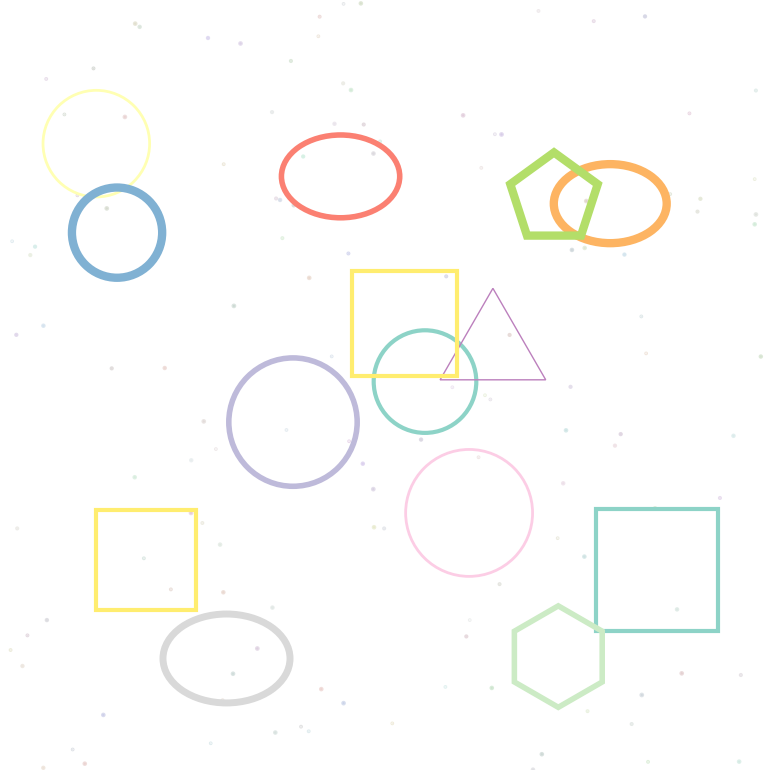[{"shape": "circle", "thickness": 1.5, "radius": 0.33, "center": [0.552, 0.504]}, {"shape": "square", "thickness": 1.5, "radius": 0.4, "center": [0.853, 0.26]}, {"shape": "circle", "thickness": 1, "radius": 0.35, "center": [0.125, 0.813]}, {"shape": "circle", "thickness": 2, "radius": 0.42, "center": [0.381, 0.452]}, {"shape": "oval", "thickness": 2, "radius": 0.38, "center": [0.442, 0.771]}, {"shape": "circle", "thickness": 3, "radius": 0.29, "center": [0.152, 0.698]}, {"shape": "oval", "thickness": 3, "radius": 0.37, "center": [0.793, 0.736]}, {"shape": "pentagon", "thickness": 3, "radius": 0.3, "center": [0.719, 0.742]}, {"shape": "circle", "thickness": 1, "radius": 0.41, "center": [0.609, 0.334]}, {"shape": "oval", "thickness": 2.5, "radius": 0.41, "center": [0.294, 0.145]}, {"shape": "triangle", "thickness": 0.5, "radius": 0.4, "center": [0.64, 0.546]}, {"shape": "hexagon", "thickness": 2, "radius": 0.33, "center": [0.725, 0.147]}, {"shape": "square", "thickness": 1.5, "radius": 0.32, "center": [0.189, 0.273]}, {"shape": "square", "thickness": 1.5, "radius": 0.34, "center": [0.526, 0.58]}]